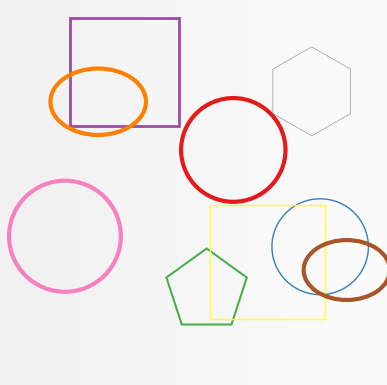[{"shape": "circle", "thickness": 3, "radius": 0.67, "center": [0.602, 0.611]}, {"shape": "circle", "thickness": 1, "radius": 0.62, "center": [0.826, 0.359]}, {"shape": "pentagon", "thickness": 1.5, "radius": 0.55, "center": [0.533, 0.245]}, {"shape": "square", "thickness": 2, "radius": 0.7, "center": [0.322, 0.812]}, {"shape": "oval", "thickness": 3, "radius": 0.62, "center": [0.253, 0.736]}, {"shape": "square", "thickness": 1, "radius": 0.74, "center": [0.691, 0.32]}, {"shape": "oval", "thickness": 3, "radius": 0.56, "center": [0.895, 0.299]}, {"shape": "circle", "thickness": 3, "radius": 0.72, "center": [0.168, 0.386]}, {"shape": "hexagon", "thickness": 0.5, "radius": 0.58, "center": [0.804, 0.763]}]